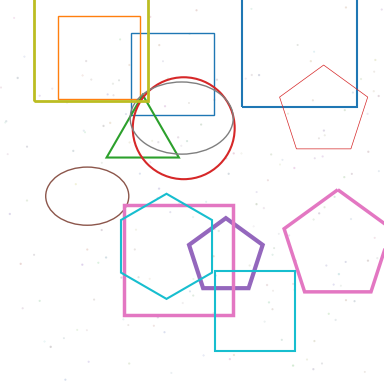[{"shape": "square", "thickness": 1.5, "radius": 0.75, "center": [0.777, 0.871]}, {"shape": "square", "thickness": 1, "radius": 0.54, "center": [0.448, 0.807]}, {"shape": "square", "thickness": 1, "radius": 0.53, "center": [0.257, 0.851]}, {"shape": "triangle", "thickness": 1.5, "radius": 0.54, "center": [0.371, 0.645]}, {"shape": "circle", "thickness": 1.5, "radius": 0.66, "center": [0.477, 0.667]}, {"shape": "pentagon", "thickness": 0.5, "radius": 0.6, "center": [0.841, 0.711]}, {"shape": "pentagon", "thickness": 3, "radius": 0.5, "center": [0.587, 0.333]}, {"shape": "oval", "thickness": 1, "radius": 0.54, "center": [0.227, 0.49]}, {"shape": "square", "thickness": 2.5, "radius": 0.71, "center": [0.464, 0.324]}, {"shape": "pentagon", "thickness": 2.5, "radius": 0.73, "center": [0.877, 0.361]}, {"shape": "oval", "thickness": 1, "radius": 0.67, "center": [0.472, 0.693]}, {"shape": "square", "thickness": 2, "radius": 0.74, "center": [0.237, 0.885]}, {"shape": "hexagon", "thickness": 1.5, "radius": 0.68, "center": [0.432, 0.36]}, {"shape": "square", "thickness": 1.5, "radius": 0.52, "center": [0.662, 0.192]}]